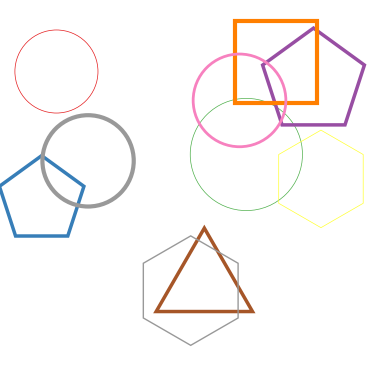[{"shape": "circle", "thickness": 0.5, "radius": 0.54, "center": [0.147, 0.814]}, {"shape": "pentagon", "thickness": 2.5, "radius": 0.58, "center": [0.108, 0.48]}, {"shape": "circle", "thickness": 0.5, "radius": 0.73, "center": [0.64, 0.599]}, {"shape": "pentagon", "thickness": 2.5, "radius": 0.69, "center": [0.814, 0.788]}, {"shape": "square", "thickness": 3, "radius": 0.53, "center": [0.717, 0.839]}, {"shape": "hexagon", "thickness": 0.5, "radius": 0.63, "center": [0.834, 0.535]}, {"shape": "triangle", "thickness": 2.5, "radius": 0.72, "center": [0.531, 0.263]}, {"shape": "circle", "thickness": 2, "radius": 0.6, "center": [0.622, 0.739]}, {"shape": "hexagon", "thickness": 1, "radius": 0.71, "center": [0.495, 0.245]}, {"shape": "circle", "thickness": 3, "radius": 0.59, "center": [0.229, 0.582]}]